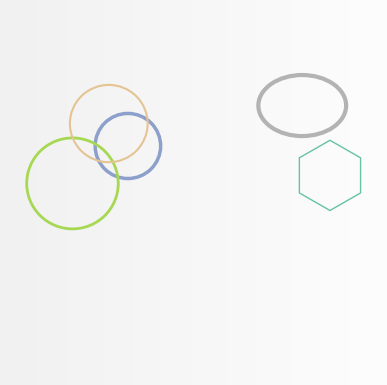[{"shape": "hexagon", "thickness": 1, "radius": 0.46, "center": [0.852, 0.544]}, {"shape": "circle", "thickness": 2.5, "radius": 0.42, "center": [0.33, 0.621]}, {"shape": "circle", "thickness": 2, "radius": 0.59, "center": [0.187, 0.524]}, {"shape": "circle", "thickness": 1.5, "radius": 0.5, "center": [0.281, 0.679]}, {"shape": "oval", "thickness": 3, "radius": 0.57, "center": [0.78, 0.726]}]